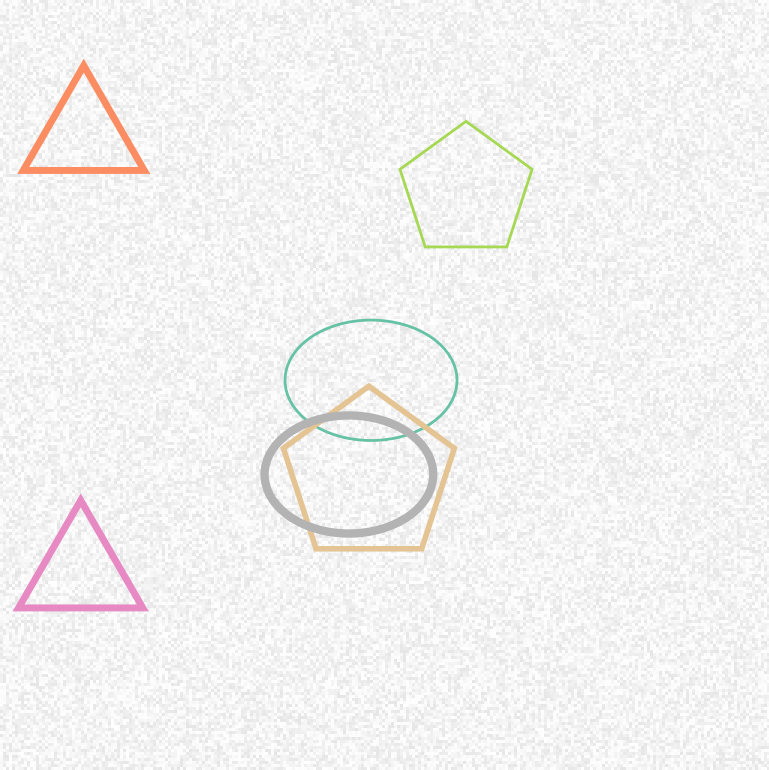[{"shape": "oval", "thickness": 1, "radius": 0.56, "center": [0.482, 0.506]}, {"shape": "triangle", "thickness": 2.5, "radius": 0.45, "center": [0.109, 0.824]}, {"shape": "triangle", "thickness": 2.5, "radius": 0.47, "center": [0.105, 0.257]}, {"shape": "pentagon", "thickness": 1, "radius": 0.45, "center": [0.605, 0.752]}, {"shape": "pentagon", "thickness": 2, "radius": 0.58, "center": [0.479, 0.382]}, {"shape": "oval", "thickness": 3, "radius": 0.55, "center": [0.453, 0.384]}]